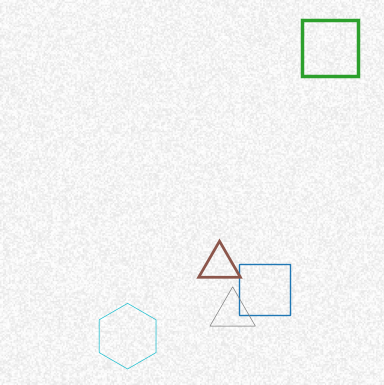[{"shape": "square", "thickness": 1, "radius": 0.33, "center": [0.686, 0.247]}, {"shape": "square", "thickness": 2.5, "radius": 0.36, "center": [0.856, 0.875]}, {"shape": "triangle", "thickness": 2, "radius": 0.31, "center": [0.57, 0.311]}, {"shape": "triangle", "thickness": 0.5, "radius": 0.34, "center": [0.604, 0.187]}, {"shape": "hexagon", "thickness": 0.5, "radius": 0.43, "center": [0.331, 0.127]}]